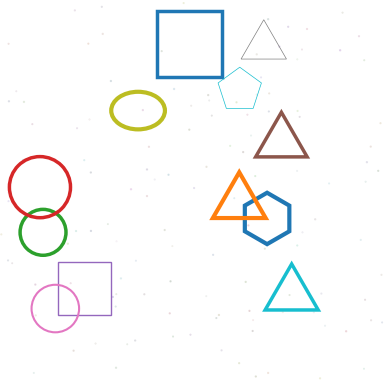[{"shape": "hexagon", "thickness": 3, "radius": 0.33, "center": [0.694, 0.433]}, {"shape": "square", "thickness": 2.5, "radius": 0.43, "center": [0.492, 0.886]}, {"shape": "triangle", "thickness": 3, "radius": 0.4, "center": [0.621, 0.473]}, {"shape": "circle", "thickness": 2.5, "radius": 0.3, "center": [0.112, 0.397]}, {"shape": "circle", "thickness": 2.5, "radius": 0.4, "center": [0.104, 0.514]}, {"shape": "square", "thickness": 1, "radius": 0.35, "center": [0.22, 0.25]}, {"shape": "triangle", "thickness": 2.5, "radius": 0.39, "center": [0.731, 0.631]}, {"shape": "circle", "thickness": 1.5, "radius": 0.31, "center": [0.144, 0.199]}, {"shape": "triangle", "thickness": 0.5, "radius": 0.34, "center": [0.685, 0.881]}, {"shape": "oval", "thickness": 3, "radius": 0.35, "center": [0.359, 0.713]}, {"shape": "triangle", "thickness": 2.5, "radius": 0.4, "center": [0.758, 0.235]}, {"shape": "pentagon", "thickness": 0.5, "radius": 0.3, "center": [0.623, 0.766]}]